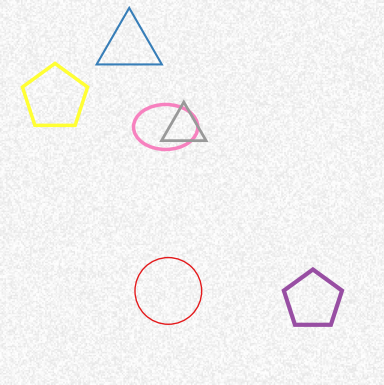[{"shape": "circle", "thickness": 1, "radius": 0.43, "center": [0.437, 0.244]}, {"shape": "triangle", "thickness": 1.5, "radius": 0.49, "center": [0.336, 0.882]}, {"shape": "pentagon", "thickness": 3, "radius": 0.4, "center": [0.813, 0.221]}, {"shape": "pentagon", "thickness": 2.5, "radius": 0.44, "center": [0.143, 0.746]}, {"shape": "oval", "thickness": 2.5, "radius": 0.42, "center": [0.43, 0.67]}, {"shape": "triangle", "thickness": 2, "radius": 0.33, "center": [0.477, 0.668]}]